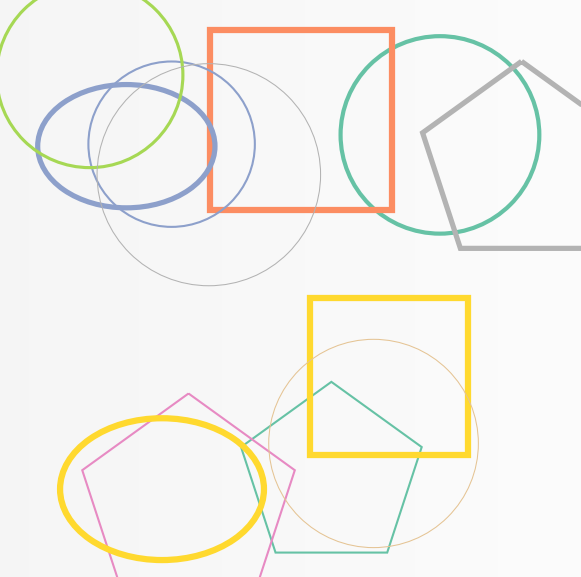[{"shape": "pentagon", "thickness": 1, "radius": 0.82, "center": [0.57, 0.175]}, {"shape": "circle", "thickness": 2, "radius": 0.85, "center": [0.757, 0.766]}, {"shape": "square", "thickness": 3, "radius": 0.78, "center": [0.518, 0.791]}, {"shape": "circle", "thickness": 1, "radius": 0.72, "center": [0.295, 0.749]}, {"shape": "oval", "thickness": 2.5, "radius": 0.76, "center": [0.217, 0.746]}, {"shape": "pentagon", "thickness": 1, "radius": 0.96, "center": [0.324, 0.126]}, {"shape": "circle", "thickness": 1.5, "radius": 0.8, "center": [0.154, 0.869]}, {"shape": "oval", "thickness": 3, "radius": 0.88, "center": [0.279, 0.152]}, {"shape": "square", "thickness": 3, "radius": 0.68, "center": [0.669, 0.347]}, {"shape": "circle", "thickness": 0.5, "radius": 0.9, "center": [0.643, 0.231]}, {"shape": "pentagon", "thickness": 2.5, "radius": 0.89, "center": [0.897, 0.714]}, {"shape": "circle", "thickness": 0.5, "radius": 0.96, "center": [0.359, 0.697]}]